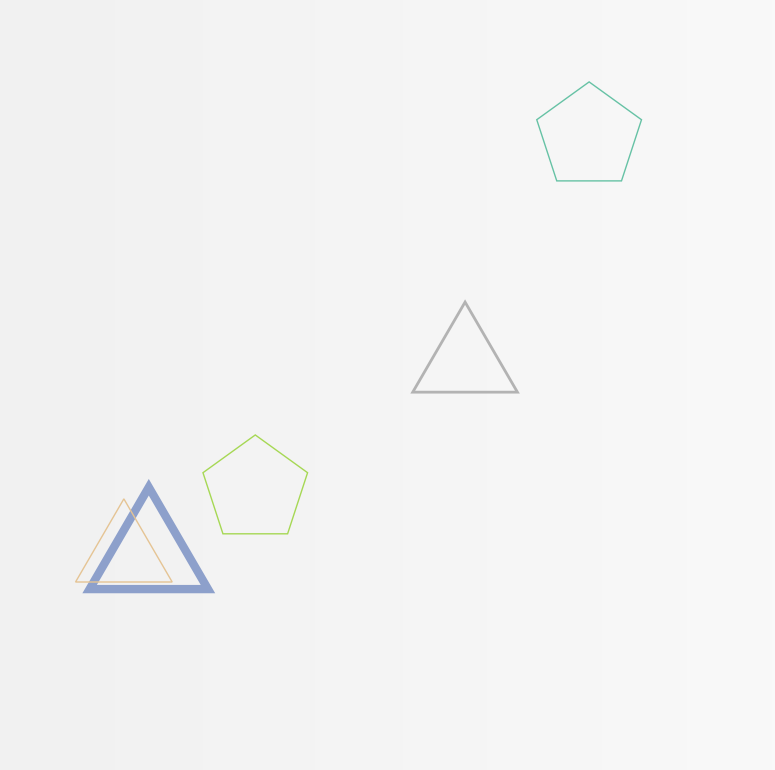[{"shape": "pentagon", "thickness": 0.5, "radius": 0.36, "center": [0.76, 0.823]}, {"shape": "triangle", "thickness": 3, "radius": 0.44, "center": [0.192, 0.279]}, {"shape": "pentagon", "thickness": 0.5, "radius": 0.35, "center": [0.329, 0.364]}, {"shape": "triangle", "thickness": 0.5, "radius": 0.36, "center": [0.16, 0.28]}, {"shape": "triangle", "thickness": 1, "radius": 0.39, "center": [0.6, 0.53]}]